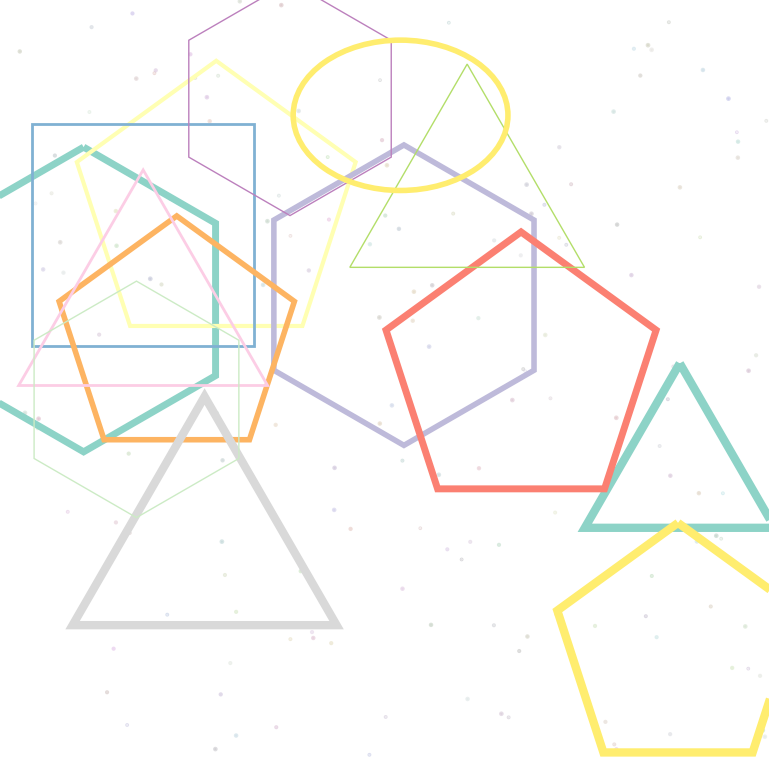[{"shape": "triangle", "thickness": 3, "radius": 0.71, "center": [0.883, 0.386]}, {"shape": "hexagon", "thickness": 2.5, "radius": 0.99, "center": [0.109, 0.611]}, {"shape": "pentagon", "thickness": 1.5, "radius": 0.95, "center": [0.281, 0.731]}, {"shape": "hexagon", "thickness": 2, "radius": 0.98, "center": [0.525, 0.617]}, {"shape": "pentagon", "thickness": 2.5, "radius": 0.92, "center": [0.677, 0.514]}, {"shape": "square", "thickness": 1, "radius": 0.72, "center": [0.186, 0.695]}, {"shape": "pentagon", "thickness": 2, "radius": 0.8, "center": [0.23, 0.559]}, {"shape": "triangle", "thickness": 0.5, "radius": 0.88, "center": [0.607, 0.741]}, {"shape": "triangle", "thickness": 1, "radius": 0.93, "center": [0.186, 0.593]}, {"shape": "triangle", "thickness": 3, "radius": 0.99, "center": [0.266, 0.287]}, {"shape": "hexagon", "thickness": 0.5, "radius": 0.76, "center": [0.377, 0.872]}, {"shape": "hexagon", "thickness": 0.5, "radius": 0.77, "center": [0.177, 0.481]}, {"shape": "oval", "thickness": 2, "radius": 0.7, "center": [0.52, 0.85]}, {"shape": "pentagon", "thickness": 3, "radius": 0.82, "center": [0.881, 0.156]}]